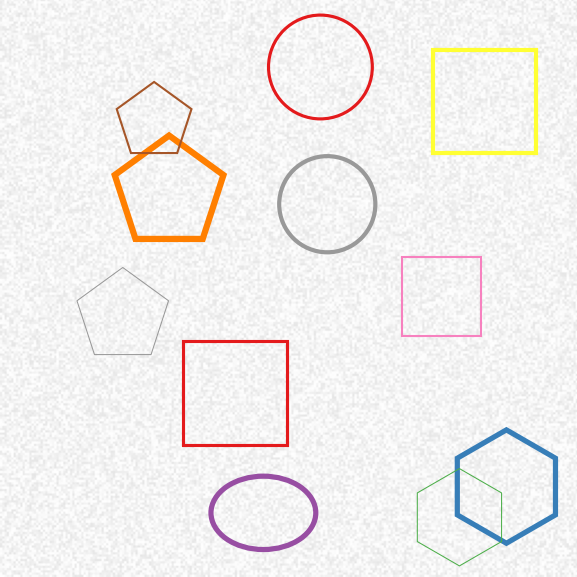[{"shape": "circle", "thickness": 1.5, "radius": 0.45, "center": [0.555, 0.883]}, {"shape": "square", "thickness": 1.5, "radius": 0.45, "center": [0.407, 0.319]}, {"shape": "hexagon", "thickness": 2.5, "radius": 0.49, "center": [0.877, 0.157]}, {"shape": "hexagon", "thickness": 0.5, "radius": 0.42, "center": [0.796, 0.103]}, {"shape": "oval", "thickness": 2.5, "radius": 0.45, "center": [0.456, 0.111]}, {"shape": "pentagon", "thickness": 3, "radius": 0.49, "center": [0.293, 0.665]}, {"shape": "square", "thickness": 2, "radius": 0.45, "center": [0.839, 0.824]}, {"shape": "pentagon", "thickness": 1, "radius": 0.34, "center": [0.267, 0.789]}, {"shape": "square", "thickness": 1, "radius": 0.34, "center": [0.764, 0.486]}, {"shape": "circle", "thickness": 2, "radius": 0.42, "center": [0.567, 0.646]}, {"shape": "pentagon", "thickness": 0.5, "radius": 0.42, "center": [0.213, 0.453]}]